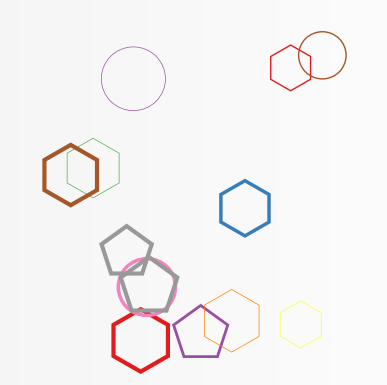[{"shape": "hexagon", "thickness": 1, "radius": 0.3, "center": [0.75, 0.824]}, {"shape": "hexagon", "thickness": 3, "radius": 0.41, "center": [0.363, 0.116]}, {"shape": "hexagon", "thickness": 2.5, "radius": 0.36, "center": [0.632, 0.459]}, {"shape": "hexagon", "thickness": 0.5, "radius": 0.39, "center": [0.24, 0.563]}, {"shape": "circle", "thickness": 0.5, "radius": 0.41, "center": [0.344, 0.795]}, {"shape": "pentagon", "thickness": 2, "radius": 0.37, "center": [0.518, 0.133]}, {"shape": "hexagon", "thickness": 0.5, "radius": 0.41, "center": [0.598, 0.167]}, {"shape": "hexagon", "thickness": 0.5, "radius": 0.31, "center": [0.776, 0.157]}, {"shape": "circle", "thickness": 1, "radius": 0.31, "center": [0.832, 0.856]}, {"shape": "hexagon", "thickness": 3, "radius": 0.39, "center": [0.182, 0.545]}, {"shape": "circle", "thickness": 2.5, "radius": 0.37, "center": [0.379, 0.254]}, {"shape": "pentagon", "thickness": 3, "radius": 0.34, "center": [0.327, 0.345]}, {"shape": "pentagon", "thickness": 3, "radius": 0.38, "center": [0.385, 0.256]}]